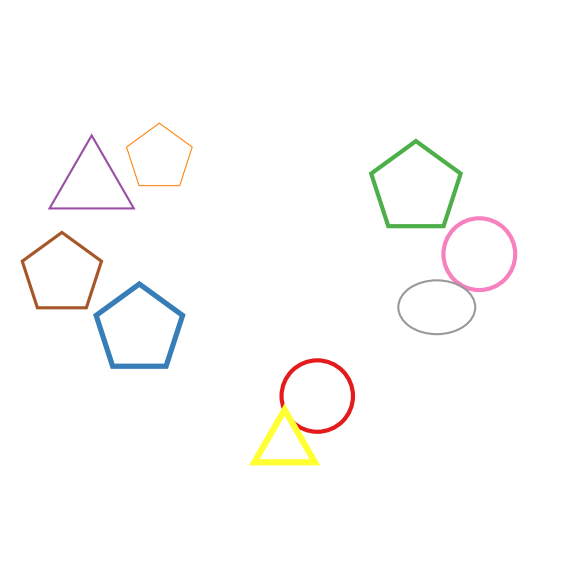[{"shape": "circle", "thickness": 2, "radius": 0.31, "center": [0.549, 0.313]}, {"shape": "pentagon", "thickness": 2.5, "radius": 0.39, "center": [0.241, 0.429]}, {"shape": "pentagon", "thickness": 2, "radius": 0.41, "center": [0.72, 0.673]}, {"shape": "triangle", "thickness": 1, "radius": 0.42, "center": [0.159, 0.68]}, {"shape": "pentagon", "thickness": 0.5, "radius": 0.3, "center": [0.276, 0.726]}, {"shape": "triangle", "thickness": 3, "radius": 0.3, "center": [0.493, 0.229]}, {"shape": "pentagon", "thickness": 1.5, "radius": 0.36, "center": [0.107, 0.525]}, {"shape": "circle", "thickness": 2, "radius": 0.31, "center": [0.83, 0.559]}, {"shape": "oval", "thickness": 1, "radius": 0.33, "center": [0.756, 0.467]}]